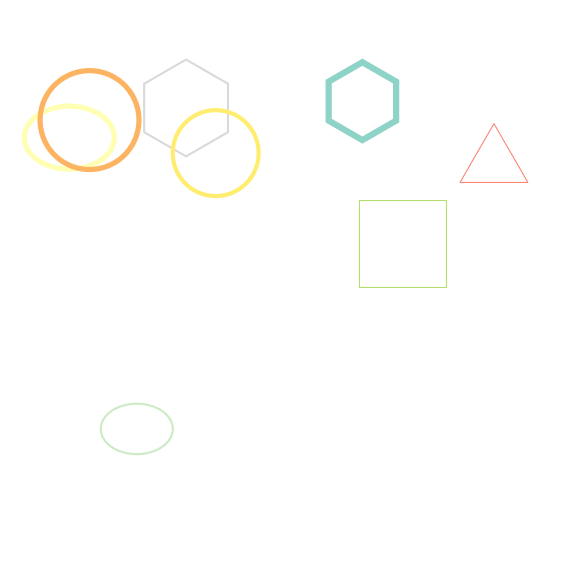[{"shape": "hexagon", "thickness": 3, "radius": 0.34, "center": [0.628, 0.824]}, {"shape": "oval", "thickness": 2.5, "radius": 0.39, "center": [0.12, 0.761]}, {"shape": "triangle", "thickness": 0.5, "radius": 0.34, "center": [0.855, 0.717]}, {"shape": "circle", "thickness": 2.5, "radius": 0.43, "center": [0.155, 0.791]}, {"shape": "square", "thickness": 0.5, "radius": 0.38, "center": [0.697, 0.577]}, {"shape": "hexagon", "thickness": 1, "radius": 0.42, "center": [0.322, 0.812]}, {"shape": "oval", "thickness": 1, "radius": 0.31, "center": [0.237, 0.256]}, {"shape": "circle", "thickness": 2, "radius": 0.37, "center": [0.373, 0.734]}]